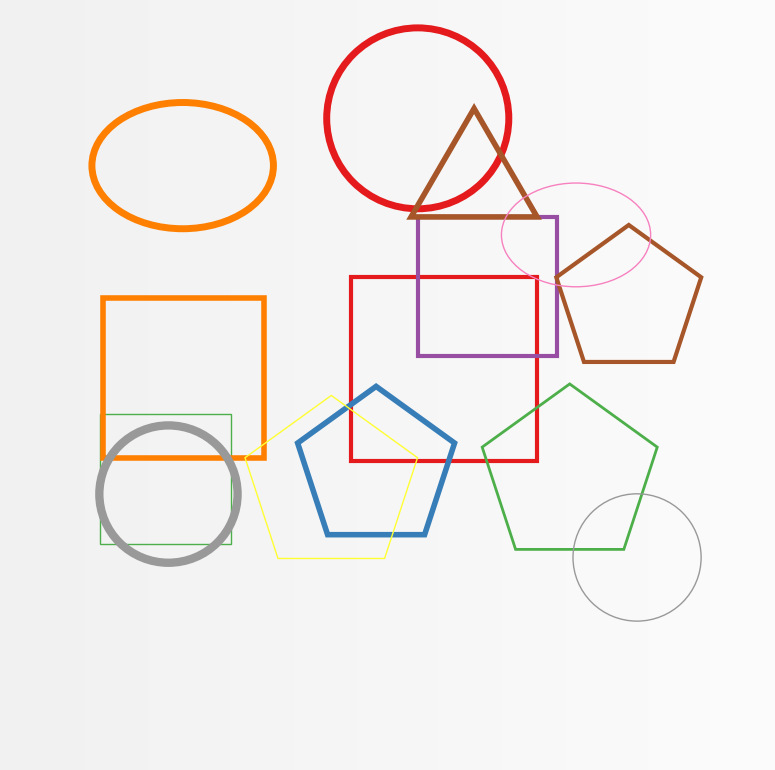[{"shape": "square", "thickness": 1.5, "radius": 0.6, "center": [0.573, 0.52]}, {"shape": "circle", "thickness": 2.5, "radius": 0.59, "center": [0.539, 0.846]}, {"shape": "pentagon", "thickness": 2, "radius": 0.53, "center": [0.485, 0.392]}, {"shape": "pentagon", "thickness": 1, "radius": 0.59, "center": [0.735, 0.383]}, {"shape": "square", "thickness": 0.5, "radius": 0.42, "center": [0.213, 0.378]}, {"shape": "square", "thickness": 1.5, "radius": 0.45, "center": [0.629, 0.628]}, {"shape": "square", "thickness": 2, "radius": 0.52, "center": [0.237, 0.509]}, {"shape": "oval", "thickness": 2.5, "radius": 0.59, "center": [0.236, 0.785]}, {"shape": "pentagon", "thickness": 0.5, "radius": 0.59, "center": [0.427, 0.369]}, {"shape": "pentagon", "thickness": 1.5, "radius": 0.49, "center": [0.811, 0.609]}, {"shape": "triangle", "thickness": 2, "radius": 0.47, "center": [0.612, 0.765]}, {"shape": "oval", "thickness": 0.5, "radius": 0.48, "center": [0.743, 0.695]}, {"shape": "circle", "thickness": 0.5, "radius": 0.41, "center": [0.822, 0.276]}, {"shape": "circle", "thickness": 3, "radius": 0.45, "center": [0.217, 0.358]}]